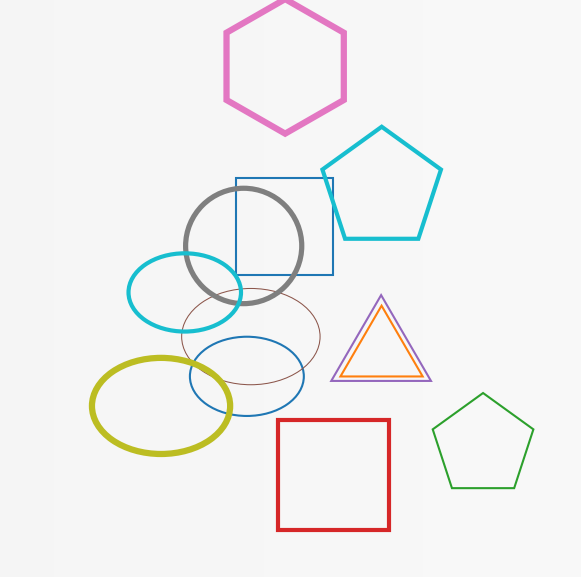[{"shape": "square", "thickness": 1, "radius": 0.42, "center": [0.489, 0.607]}, {"shape": "oval", "thickness": 1, "radius": 0.49, "center": [0.425, 0.347]}, {"shape": "triangle", "thickness": 1, "radius": 0.41, "center": [0.656, 0.388]}, {"shape": "pentagon", "thickness": 1, "radius": 0.46, "center": [0.831, 0.228]}, {"shape": "square", "thickness": 2, "radius": 0.48, "center": [0.574, 0.177]}, {"shape": "triangle", "thickness": 1, "radius": 0.5, "center": [0.656, 0.389]}, {"shape": "oval", "thickness": 0.5, "radius": 0.6, "center": [0.432, 0.416]}, {"shape": "hexagon", "thickness": 3, "radius": 0.58, "center": [0.491, 0.884]}, {"shape": "circle", "thickness": 2.5, "radius": 0.5, "center": [0.419, 0.573]}, {"shape": "oval", "thickness": 3, "radius": 0.59, "center": [0.277, 0.296]}, {"shape": "oval", "thickness": 2, "radius": 0.48, "center": [0.318, 0.493]}, {"shape": "pentagon", "thickness": 2, "radius": 0.54, "center": [0.657, 0.672]}]